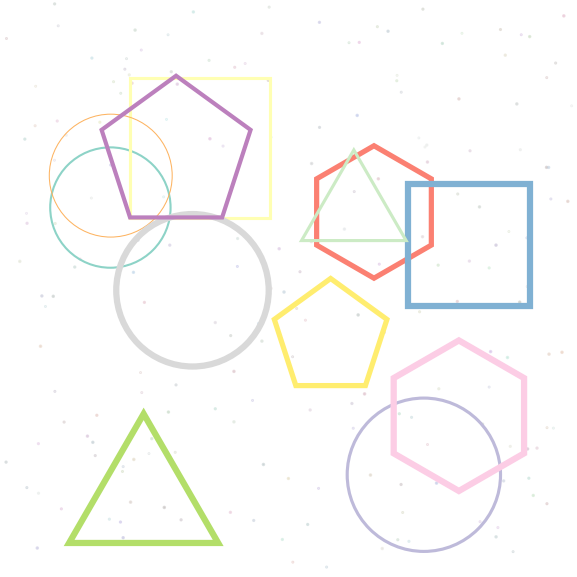[{"shape": "circle", "thickness": 1, "radius": 0.52, "center": [0.191, 0.64]}, {"shape": "square", "thickness": 1.5, "radius": 0.61, "center": [0.347, 0.742]}, {"shape": "circle", "thickness": 1.5, "radius": 0.66, "center": [0.734, 0.177]}, {"shape": "hexagon", "thickness": 2.5, "radius": 0.57, "center": [0.648, 0.632]}, {"shape": "square", "thickness": 3, "radius": 0.53, "center": [0.813, 0.574]}, {"shape": "circle", "thickness": 0.5, "radius": 0.53, "center": [0.192, 0.695]}, {"shape": "triangle", "thickness": 3, "radius": 0.75, "center": [0.249, 0.133]}, {"shape": "hexagon", "thickness": 3, "radius": 0.65, "center": [0.795, 0.279]}, {"shape": "circle", "thickness": 3, "radius": 0.66, "center": [0.333, 0.496]}, {"shape": "pentagon", "thickness": 2, "radius": 0.68, "center": [0.305, 0.732]}, {"shape": "triangle", "thickness": 1.5, "radius": 0.52, "center": [0.613, 0.635]}, {"shape": "pentagon", "thickness": 2.5, "radius": 0.51, "center": [0.573, 0.414]}]